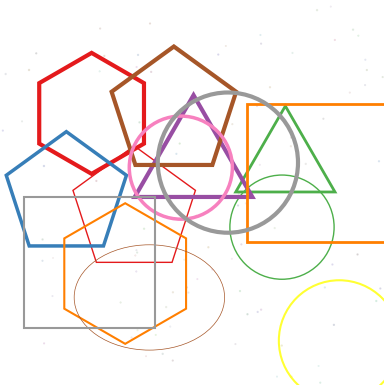[{"shape": "hexagon", "thickness": 3, "radius": 0.79, "center": [0.238, 0.706]}, {"shape": "pentagon", "thickness": 1, "radius": 0.84, "center": [0.349, 0.454]}, {"shape": "pentagon", "thickness": 2.5, "radius": 0.82, "center": [0.172, 0.494]}, {"shape": "triangle", "thickness": 2, "radius": 0.74, "center": [0.741, 0.576]}, {"shape": "circle", "thickness": 1, "radius": 0.68, "center": [0.732, 0.41]}, {"shape": "triangle", "thickness": 3, "radius": 0.88, "center": [0.503, 0.577]}, {"shape": "square", "thickness": 2, "radius": 0.89, "center": [0.821, 0.551]}, {"shape": "hexagon", "thickness": 1.5, "radius": 0.91, "center": [0.325, 0.29]}, {"shape": "circle", "thickness": 1.5, "radius": 0.78, "center": [0.881, 0.115]}, {"shape": "oval", "thickness": 0.5, "radius": 0.98, "center": [0.388, 0.227]}, {"shape": "pentagon", "thickness": 3, "radius": 0.85, "center": [0.452, 0.709]}, {"shape": "circle", "thickness": 2.5, "radius": 0.67, "center": [0.47, 0.565]}, {"shape": "square", "thickness": 1.5, "radius": 0.85, "center": [0.233, 0.318]}, {"shape": "circle", "thickness": 3, "radius": 0.91, "center": [0.592, 0.578]}]